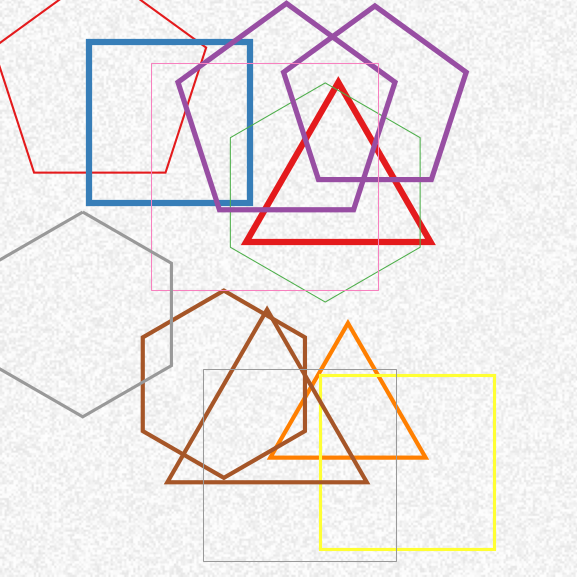[{"shape": "pentagon", "thickness": 1, "radius": 0.97, "center": [0.173, 0.857]}, {"shape": "triangle", "thickness": 3, "radius": 0.92, "center": [0.586, 0.672]}, {"shape": "square", "thickness": 3, "radius": 0.7, "center": [0.294, 0.787]}, {"shape": "hexagon", "thickness": 0.5, "radius": 0.95, "center": [0.563, 0.666]}, {"shape": "pentagon", "thickness": 2.5, "radius": 0.99, "center": [0.496, 0.796]}, {"shape": "pentagon", "thickness": 2.5, "radius": 0.83, "center": [0.649, 0.823]}, {"shape": "triangle", "thickness": 2, "radius": 0.78, "center": [0.603, 0.284]}, {"shape": "square", "thickness": 1.5, "radius": 0.75, "center": [0.705, 0.199]}, {"shape": "hexagon", "thickness": 2, "radius": 0.81, "center": [0.388, 0.334]}, {"shape": "triangle", "thickness": 2, "radius": 1.0, "center": [0.462, 0.264]}, {"shape": "square", "thickness": 0.5, "radius": 0.98, "center": [0.458, 0.694]}, {"shape": "square", "thickness": 0.5, "radius": 0.83, "center": [0.518, 0.194]}, {"shape": "hexagon", "thickness": 1.5, "radius": 0.89, "center": [0.143, 0.455]}]